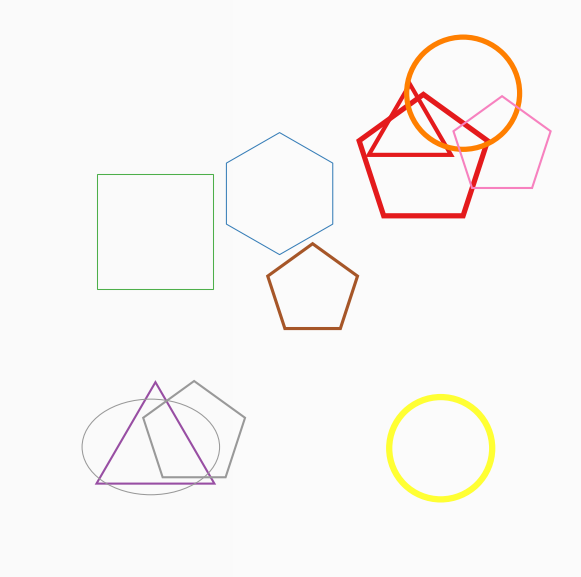[{"shape": "triangle", "thickness": 2, "radius": 0.41, "center": [0.705, 0.772]}, {"shape": "pentagon", "thickness": 2.5, "radius": 0.58, "center": [0.728, 0.719]}, {"shape": "hexagon", "thickness": 0.5, "radius": 0.53, "center": [0.481, 0.664]}, {"shape": "square", "thickness": 0.5, "radius": 0.5, "center": [0.266, 0.598]}, {"shape": "triangle", "thickness": 1, "radius": 0.59, "center": [0.267, 0.22]}, {"shape": "circle", "thickness": 2.5, "radius": 0.49, "center": [0.797, 0.838]}, {"shape": "circle", "thickness": 3, "radius": 0.44, "center": [0.758, 0.223]}, {"shape": "pentagon", "thickness": 1.5, "radius": 0.41, "center": [0.538, 0.496]}, {"shape": "pentagon", "thickness": 1, "radius": 0.44, "center": [0.864, 0.745]}, {"shape": "pentagon", "thickness": 1, "radius": 0.46, "center": [0.334, 0.247]}, {"shape": "oval", "thickness": 0.5, "radius": 0.59, "center": [0.259, 0.225]}]